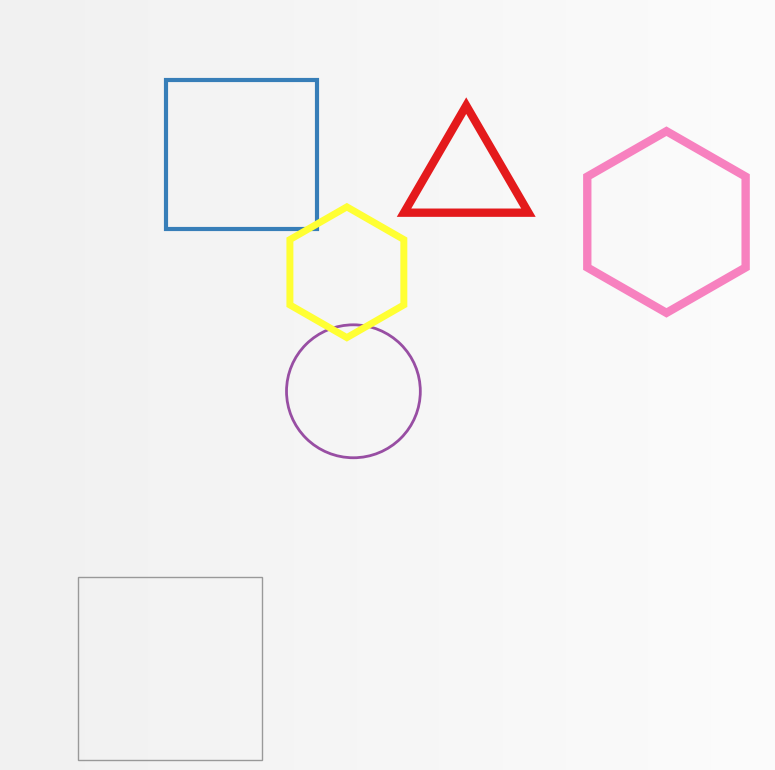[{"shape": "triangle", "thickness": 3, "radius": 0.46, "center": [0.602, 0.77]}, {"shape": "square", "thickness": 1.5, "radius": 0.49, "center": [0.312, 0.799]}, {"shape": "circle", "thickness": 1, "radius": 0.43, "center": [0.456, 0.492]}, {"shape": "hexagon", "thickness": 2.5, "radius": 0.42, "center": [0.448, 0.646]}, {"shape": "hexagon", "thickness": 3, "radius": 0.59, "center": [0.86, 0.712]}, {"shape": "square", "thickness": 0.5, "radius": 0.59, "center": [0.22, 0.132]}]